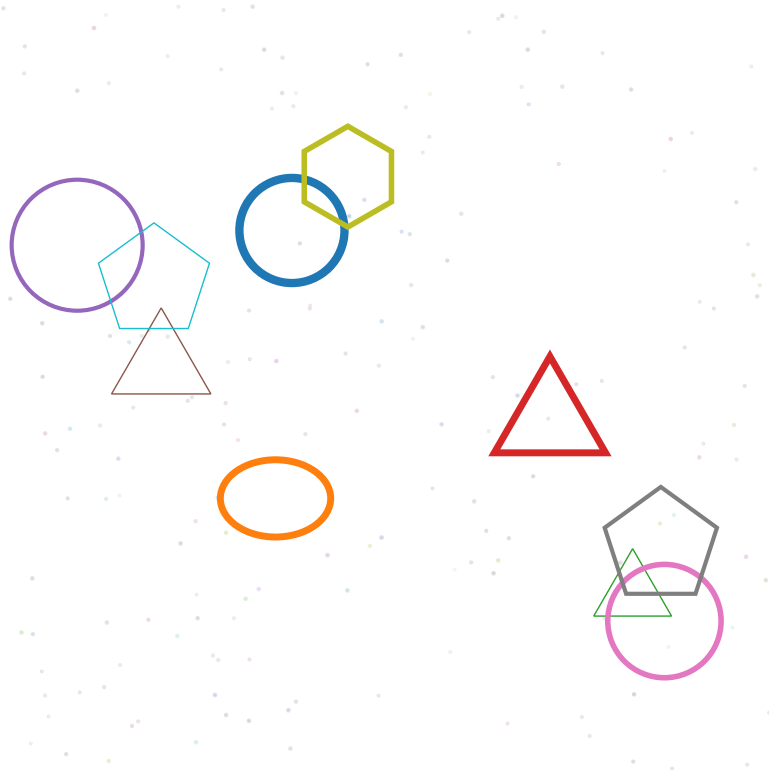[{"shape": "circle", "thickness": 3, "radius": 0.34, "center": [0.379, 0.701]}, {"shape": "oval", "thickness": 2.5, "radius": 0.36, "center": [0.358, 0.353]}, {"shape": "triangle", "thickness": 0.5, "radius": 0.29, "center": [0.822, 0.229]}, {"shape": "triangle", "thickness": 2.5, "radius": 0.42, "center": [0.714, 0.454]}, {"shape": "circle", "thickness": 1.5, "radius": 0.43, "center": [0.1, 0.682]}, {"shape": "triangle", "thickness": 0.5, "radius": 0.37, "center": [0.209, 0.526]}, {"shape": "circle", "thickness": 2, "radius": 0.37, "center": [0.863, 0.193]}, {"shape": "pentagon", "thickness": 1.5, "radius": 0.38, "center": [0.858, 0.291]}, {"shape": "hexagon", "thickness": 2, "radius": 0.33, "center": [0.452, 0.771]}, {"shape": "pentagon", "thickness": 0.5, "radius": 0.38, "center": [0.2, 0.635]}]